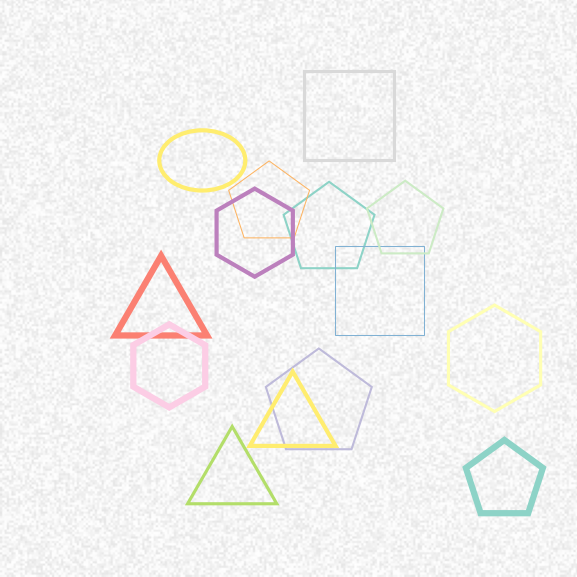[{"shape": "pentagon", "thickness": 3, "radius": 0.35, "center": [0.873, 0.167]}, {"shape": "pentagon", "thickness": 1, "radius": 0.41, "center": [0.57, 0.602]}, {"shape": "hexagon", "thickness": 1.5, "radius": 0.46, "center": [0.856, 0.379]}, {"shape": "pentagon", "thickness": 1, "radius": 0.48, "center": [0.552, 0.299]}, {"shape": "triangle", "thickness": 3, "radius": 0.46, "center": [0.279, 0.464]}, {"shape": "square", "thickness": 0.5, "radius": 0.39, "center": [0.657, 0.495]}, {"shape": "pentagon", "thickness": 0.5, "radius": 0.37, "center": [0.466, 0.647]}, {"shape": "triangle", "thickness": 1.5, "radius": 0.45, "center": [0.402, 0.171]}, {"shape": "hexagon", "thickness": 3, "radius": 0.36, "center": [0.293, 0.366]}, {"shape": "square", "thickness": 1.5, "radius": 0.39, "center": [0.604, 0.799]}, {"shape": "hexagon", "thickness": 2, "radius": 0.38, "center": [0.441, 0.596]}, {"shape": "pentagon", "thickness": 1, "radius": 0.35, "center": [0.702, 0.617]}, {"shape": "oval", "thickness": 2, "radius": 0.37, "center": [0.35, 0.721]}, {"shape": "triangle", "thickness": 2, "radius": 0.43, "center": [0.507, 0.27]}]